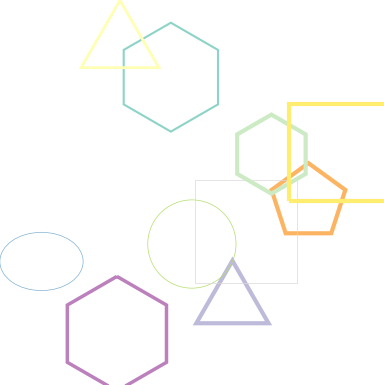[{"shape": "hexagon", "thickness": 1.5, "radius": 0.71, "center": [0.444, 0.8]}, {"shape": "triangle", "thickness": 2, "radius": 0.58, "center": [0.312, 0.883]}, {"shape": "triangle", "thickness": 3, "radius": 0.54, "center": [0.604, 0.215]}, {"shape": "oval", "thickness": 0.5, "radius": 0.54, "center": [0.108, 0.321]}, {"shape": "pentagon", "thickness": 3, "radius": 0.5, "center": [0.801, 0.476]}, {"shape": "circle", "thickness": 0.5, "radius": 0.57, "center": [0.498, 0.366]}, {"shape": "square", "thickness": 0.5, "radius": 0.67, "center": [0.639, 0.399]}, {"shape": "hexagon", "thickness": 2.5, "radius": 0.74, "center": [0.304, 0.133]}, {"shape": "hexagon", "thickness": 3, "radius": 0.51, "center": [0.705, 0.6]}, {"shape": "square", "thickness": 3, "radius": 0.63, "center": [0.875, 0.605]}]